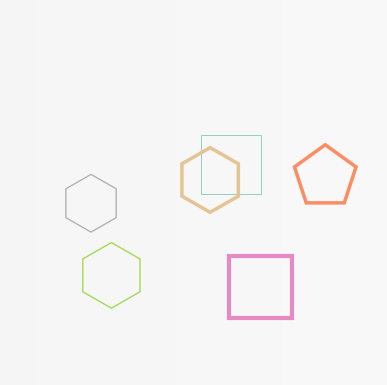[{"shape": "square", "thickness": 0.5, "radius": 0.39, "center": [0.595, 0.573]}, {"shape": "pentagon", "thickness": 2.5, "radius": 0.42, "center": [0.839, 0.541]}, {"shape": "square", "thickness": 3, "radius": 0.41, "center": [0.672, 0.254]}, {"shape": "hexagon", "thickness": 1, "radius": 0.43, "center": [0.287, 0.285]}, {"shape": "hexagon", "thickness": 2.5, "radius": 0.42, "center": [0.542, 0.533]}, {"shape": "hexagon", "thickness": 1, "radius": 0.37, "center": [0.235, 0.472]}]